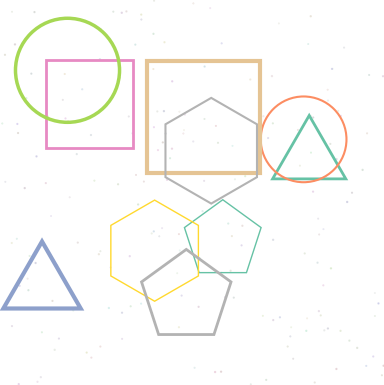[{"shape": "pentagon", "thickness": 1, "radius": 0.52, "center": [0.579, 0.377]}, {"shape": "triangle", "thickness": 2, "radius": 0.55, "center": [0.803, 0.59]}, {"shape": "circle", "thickness": 1.5, "radius": 0.56, "center": [0.789, 0.638]}, {"shape": "triangle", "thickness": 3, "radius": 0.58, "center": [0.109, 0.257]}, {"shape": "square", "thickness": 2, "radius": 0.57, "center": [0.232, 0.73]}, {"shape": "circle", "thickness": 2.5, "radius": 0.68, "center": [0.175, 0.817]}, {"shape": "hexagon", "thickness": 1, "radius": 0.66, "center": [0.402, 0.349]}, {"shape": "square", "thickness": 3, "radius": 0.73, "center": [0.529, 0.696]}, {"shape": "pentagon", "thickness": 2, "radius": 0.61, "center": [0.484, 0.23]}, {"shape": "hexagon", "thickness": 1.5, "radius": 0.69, "center": [0.549, 0.609]}]